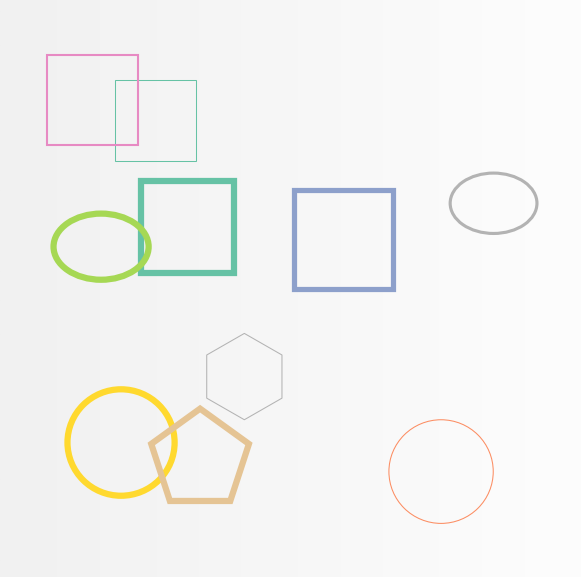[{"shape": "square", "thickness": 3, "radius": 0.4, "center": [0.322, 0.606]}, {"shape": "square", "thickness": 0.5, "radius": 0.35, "center": [0.268, 0.791]}, {"shape": "circle", "thickness": 0.5, "radius": 0.45, "center": [0.759, 0.183]}, {"shape": "square", "thickness": 2.5, "radius": 0.43, "center": [0.591, 0.584]}, {"shape": "square", "thickness": 1, "radius": 0.39, "center": [0.16, 0.826]}, {"shape": "oval", "thickness": 3, "radius": 0.41, "center": [0.174, 0.572]}, {"shape": "circle", "thickness": 3, "radius": 0.46, "center": [0.208, 0.233]}, {"shape": "pentagon", "thickness": 3, "radius": 0.44, "center": [0.344, 0.203]}, {"shape": "oval", "thickness": 1.5, "radius": 0.37, "center": [0.849, 0.647]}, {"shape": "hexagon", "thickness": 0.5, "radius": 0.37, "center": [0.42, 0.347]}]